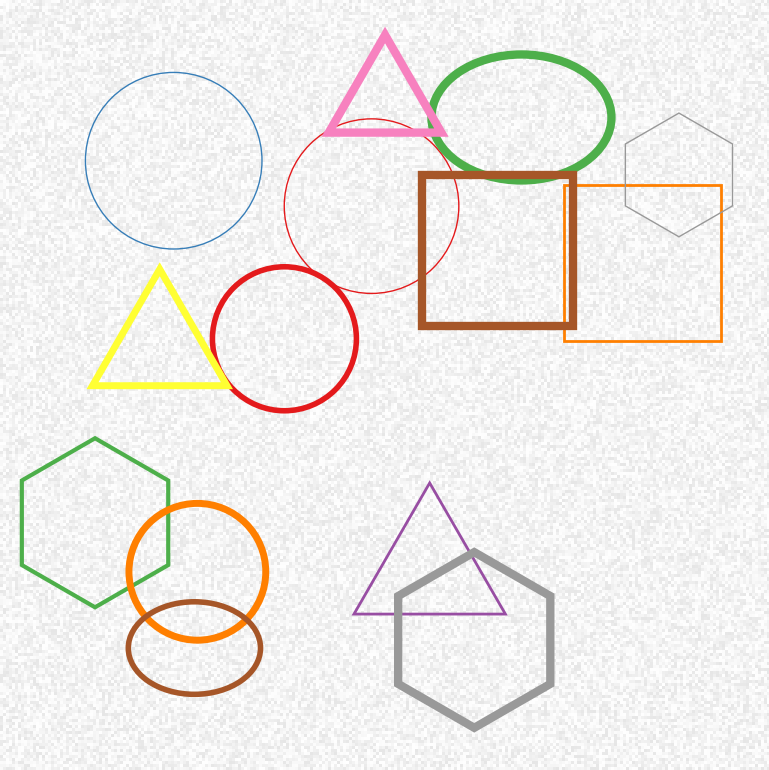[{"shape": "circle", "thickness": 2, "radius": 0.47, "center": [0.369, 0.56]}, {"shape": "circle", "thickness": 0.5, "radius": 0.57, "center": [0.483, 0.732]}, {"shape": "circle", "thickness": 0.5, "radius": 0.57, "center": [0.226, 0.791]}, {"shape": "hexagon", "thickness": 1.5, "radius": 0.55, "center": [0.123, 0.321]}, {"shape": "oval", "thickness": 3, "radius": 0.58, "center": [0.677, 0.847]}, {"shape": "triangle", "thickness": 1, "radius": 0.57, "center": [0.558, 0.259]}, {"shape": "square", "thickness": 1, "radius": 0.51, "center": [0.834, 0.659]}, {"shape": "circle", "thickness": 2.5, "radius": 0.44, "center": [0.256, 0.257]}, {"shape": "triangle", "thickness": 2.5, "radius": 0.5, "center": [0.207, 0.55]}, {"shape": "square", "thickness": 3, "radius": 0.49, "center": [0.646, 0.674]}, {"shape": "oval", "thickness": 2, "radius": 0.43, "center": [0.252, 0.158]}, {"shape": "triangle", "thickness": 3, "radius": 0.42, "center": [0.5, 0.87]}, {"shape": "hexagon", "thickness": 3, "radius": 0.57, "center": [0.616, 0.169]}, {"shape": "hexagon", "thickness": 0.5, "radius": 0.4, "center": [0.882, 0.773]}]